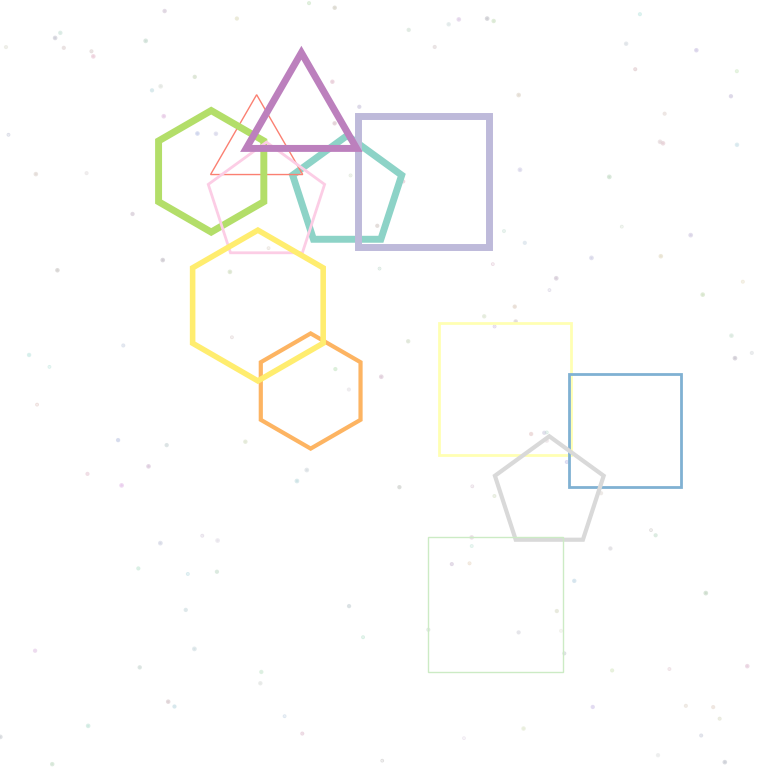[{"shape": "pentagon", "thickness": 2.5, "radius": 0.37, "center": [0.451, 0.75]}, {"shape": "square", "thickness": 1, "radius": 0.43, "center": [0.656, 0.495]}, {"shape": "square", "thickness": 2.5, "radius": 0.43, "center": [0.55, 0.764]}, {"shape": "triangle", "thickness": 0.5, "radius": 0.35, "center": [0.333, 0.808]}, {"shape": "square", "thickness": 1, "radius": 0.36, "center": [0.811, 0.441]}, {"shape": "hexagon", "thickness": 1.5, "radius": 0.37, "center": [0.403, 0.492]}, {"shape": "hexagon", "thickness": 2.5, "radius": 0.39, "center": [0.274, 0.778]}, {"shape": "pentagon", "thickness": 1, "radius": 0.4, "center": [0.346, 0.736]}, {"shape": "pentagon", "thickness": 1.5, "radius": 0.37, "center": [0.713, 0.359]}, {"shape": "triangle", "thickness": 2.5, "radius": 0.41, "center": [0.391, 0.849]}, {"shape": "square", "thickness": 0.5, "radius": 0.44, "center": [0.643, 0.215]}, {"shape": "hexagon", "thickness": 2, "radius": 0.49, "center": [0.335, 0.603]}]